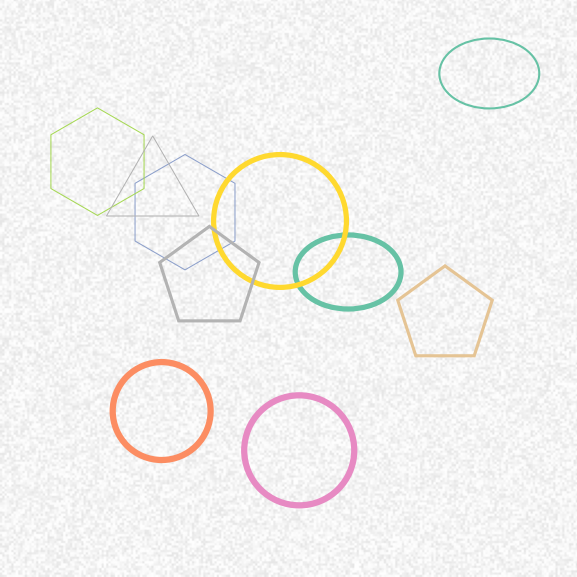[{"shape": "oval", "thickness": 1, "radius": 0.43, "center": [0.847, 0.872]}, {"shape": "oval", "thickness": 2.5, "radius": 0.46, "center": [0.603, 0.528]}, {"shape": "circle", "thickness": 3, "radius": 0.42, "center": [0.28, 0.287]}, {"shape": "hexagon", "thickness": 0.5, "radius": 0.5, "center": [0.32, 0.632]}, {"shape": "circle", "thickness": 3, "radius": 0.48, "center": [0.518, 0.219]}, {"shape": "hexagon", "thickness": 0.5, "radius": 0.47, "center": [0.169, 0.719]}, {"shape": "circle", "thickness": 2.5, "radius": 0.58, "center": [0.485, 0.616]}, {"shape": "pentagon", "thickness": 1.5, "radius": 0.43, "center": [0.771, 0.453]}, {"shape": "pentagon", "thickness": 1.5, "radius": 0.45, "center": [0.363, 0.517]}, {"shape": "triangle", "thickness": 0.5, "radius": 0.46, "center": [0.264, 0.671]}]